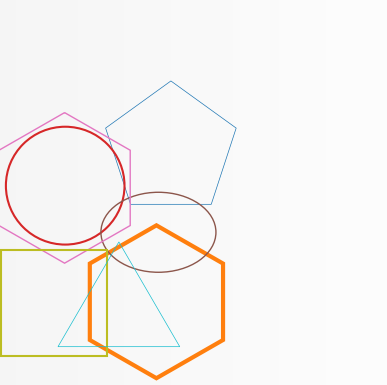[{"shape": "pentagon", "thickness": 0.5, "radius": 0.89, "center": [0.441, 0.613]}, {"shape": "hexagon", "thickness": 3, "radius": 0.99, "center": [0.404, 0.216]}, {"shape": "circle", "thickness": 1.5, "radius": 0.77, "center": [0.168, 0.518]}, {"shape": "oval", "thickness": 1, "radius": 0.74, "center": [0.409, 0.397]}, {"shape": "hexagon", "thickness": 1, "radius": 0.98, "center": [0.167, 0.512]}, {"shape": "square", "thickness": 1.5, "radius": 0.69, "center": [0.139, 0.213]}, {"shape": "triangle", "thickness": 0.5, "radius": 0.91, "center": [0.307, 0.19]}]